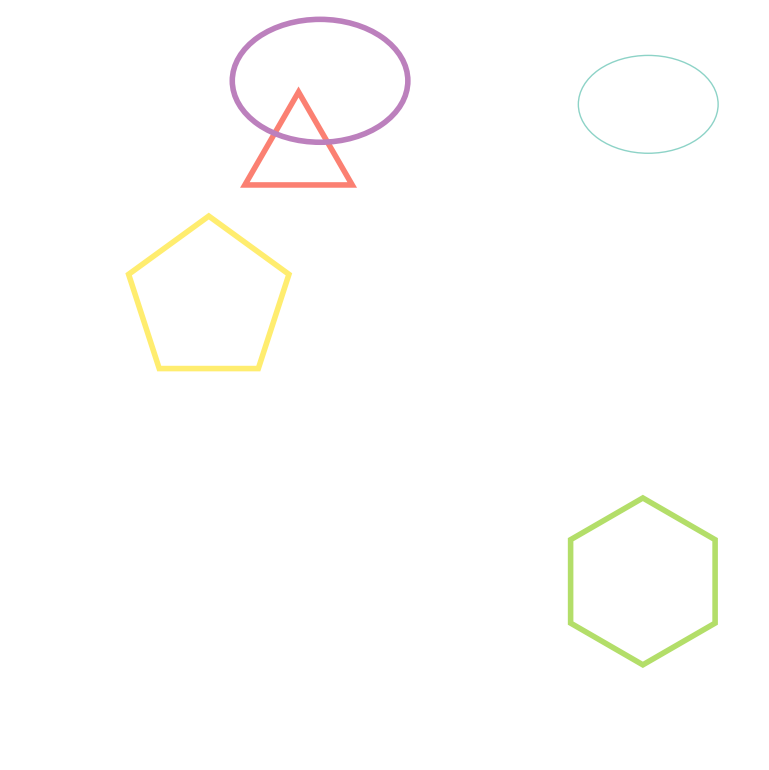[{"shape": "oval", "thickness": 0.5, "radius": 0.45, "center": [0.842, 0.865]}, {"shape": "triangle", "thickness": 2, "radius": 0.4, "center": [0.388, 0.8]}, {"shape": "hexagon", "thickness": 2, "radius": 0.54, "center": [0.835, 0.245]}, {"shape": "oval", "thickness": 2, "radius": 0.57, "center": [0.416, 0.895]}, {"shape": "pentagon", "thickness": 2, "radius": 0.55, "center": [0.271, 0.61]}]